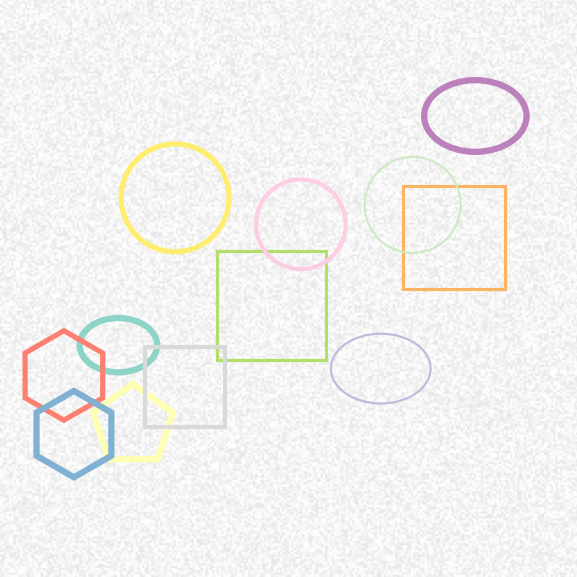[{"shape": "oval", "thickness": 3, "radius": 0.34, "center": [0.205, 0.401]}, {"shape": "pentagon", "thickness": 3, "radius": 0.36, "center": [0.23, 0.262]}, {"shape": "oval", "thickness": 1, "radius": 0.43, "center": [0.659, 0.361]}, {"shape": "hexagon", "thickness": 2.5, "radius": 0.39, "center": [0.111, 0.349]}, {"shape": "hexagon", "thickness": 3, "radius": 0.37, "center": [0.128, 0.247]}, {"shape": "square", "thickness": 1.5, "radius": 0.44, "center": [0.786, 0.588]}, {"shape": "square", "thickness": 1.5, "radius": 0.47, "center": [0.47, 0.471]}, {"shape": "circle", "thickness": 2, "radius": 0.39, "center": [0.521, 0.611]}, {"shape": "square", "thickness": 2, "radius": 0.34, "center": [0.32, 0.329]}, {"shape": "oval", "thickness": 3, "radius": 0.44, "center": [0.823, 0.798]}, {"shape": "circle", "thickness": 1, "radius": 0.42, "center": [0.715, 0.644]}, {"shape": "circle", "thickness": 2.5, "radius": 0.47, "center": [0.303, 0.656]}]